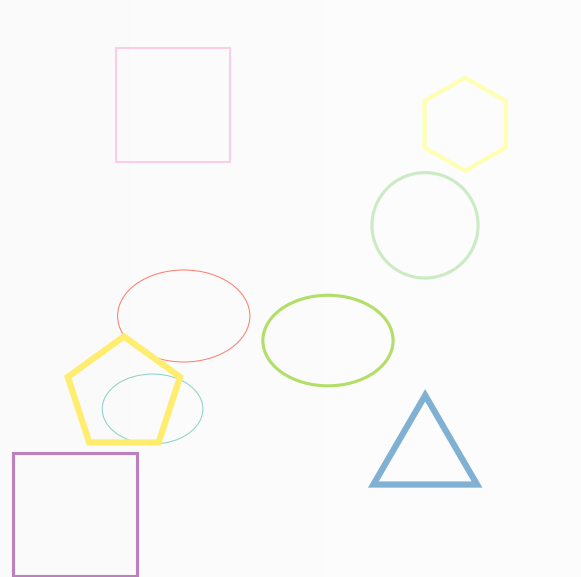[{"shape": "oval", "thickness": 0.5, "radius": 0.43, "center": [0.262, 0.291]}, {"shape": "hexagon", "thickness": 2, "radius": 0.4, "center": [0.8, 0.784]}, {"shape": "oval", "thickness": 0.5, "radius": 0.57, "center": [0.316, 0.452]}, {"shape": "triangle", "thickness": 3, "radius": 0.51, "center": [0.732, 0.212]}, {"shape": "oval", "thickness": 1.5, "radius": 0.56, "center": [0.564, 0.409]}, {"shape": "square", "thickness": 1, "radius": 0.49, "center": [0.297, 0.817]}, {"shape": "square", "thickness": 1.5, "radius": 0.53, "center": [0.129, 0.108]}, {"shape": "circle", "thickness": 1.5, "radius": 0.46, "center": [0.731, 0.609]}, {"shape": "pentagon", "thickness": 3, "radius": 0.51, "center": [0.213, 0.315]}]